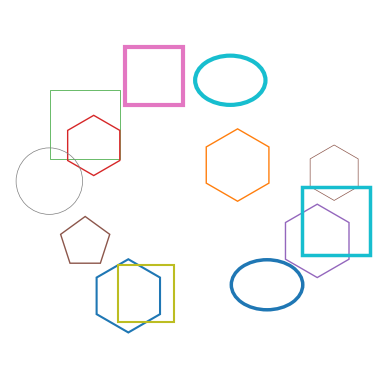[{"shape": "oval", "thickness": 2.5, "radius": 0.46, "center": [0.694, 0.26]}, {"shape": "hexagon", "thickness": 1.5, "radius": 0.48, "center": [0.333, 0.232]}, {"shape": "hexagon", "thickness": 1, "radius": 0.47, "center": [0.617, 0.571]}, {"shape": "square", "thickness": 0.5, "radius": 0.45, "center": [0.221, 0.677]}, {"shape": "hexagon", "thickness": 1, "radius": 0.39, "center": [0.243, 0.622]}, {"shape": "hexagon", "thickness": 1, "radius": 0.48, "center": [0.824, 0.374]}, {"shape": "pentagon", "thickness": 1, "radius": 0.34, "center": [0.221, 0.371]}, {"shape": "hexagon", "thickness": 0.5, "radius": 0.36, "center": [0.868, 0.551]}, {"shape": "square", "thickness": 3, "radius": 0.38, "center": [0.401, 0.804]}, {"shape": "circle", "thickness": 0.5, "radius": 0.43, "center": [0.128, 0.53]}, {"shape": "square", "thickness": 1.5, "radius": 0.37, "center": [0.379, 0.237]}, {"shape": "oval", "thickness": 3, "radius": 0.46, "center": [0.598, 0.792]}, {"shape": "square", "thickness": 2.5, "radius": 0.44, "center": [0.873, 0.427]}]